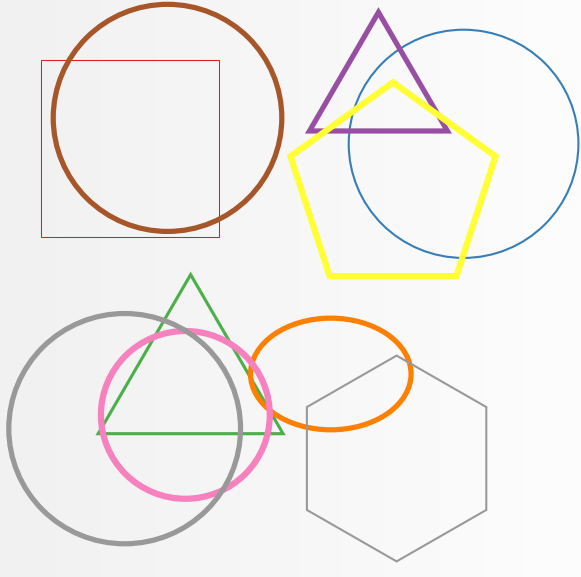[{"shape": "square", "thickness": 0.5, "radius": 0.77, "center": [0.224, 0.742]}, {"shape": "circle", "thickness": 1, "radius": 0.99, "center": [0.798, 0.75]}, {"shape": "triangle", "thickness": 1.5, "radius": 0.92, "center": [0.328, 0.34]}, {"shape": "triangle", "thickness": 2.5, "radius": 0.69, "center": [0.651, 0.841]}, {"shape": "oval", "thickness": 2.5, "radius": 0.69, "center": [0.569, 0.352]}, {"shape": "pentagon", "thickness": 3, "radius": 0.93, "center": [0.676, 0.671]}, {"shape": "circle", "thickness": 2.5, "radius": 0.98, "center": [0.288, 0.795]}, {"shape": "circle", "thickness": 3, "radius": 0.73, "center": [0.319, 0.281]}, {"shape": "hexagon", "thickness": 1, "radius": 0.89, "center": [0.682, 0.205]}, {"shape": "circle", "thickness": 2.5, "radius": 1.0, "center": [0.214, 0.257]}]